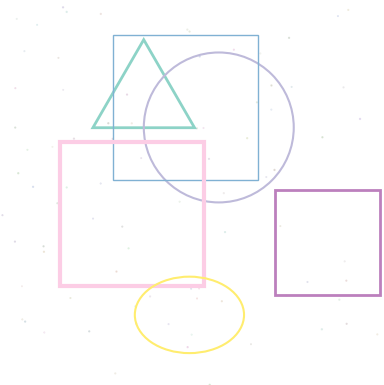[{"shape": "triangle", "thickness": 2, "radius": 0.76, "center": [0.373, 0.744]}, {"shape": "circle", "thickness": 1.5, "radius": 0.97, "center": [0.568, 0.669]}, {"shape": "square", "thickness": 1, "radius": 0.94, "center": [0.483, 0.722]}, {"shape": "square", "thickness": 3, "radius": 0.94, "center": [0.343, 0.444]}, {"shape": "square", "thickness": 2, "radius": 0.68, "center": [0.85, 0.37]}, {"shape": "oval", "thickness": 1.5, "radius": 0.71, "center": [0.492, 0.182]}]